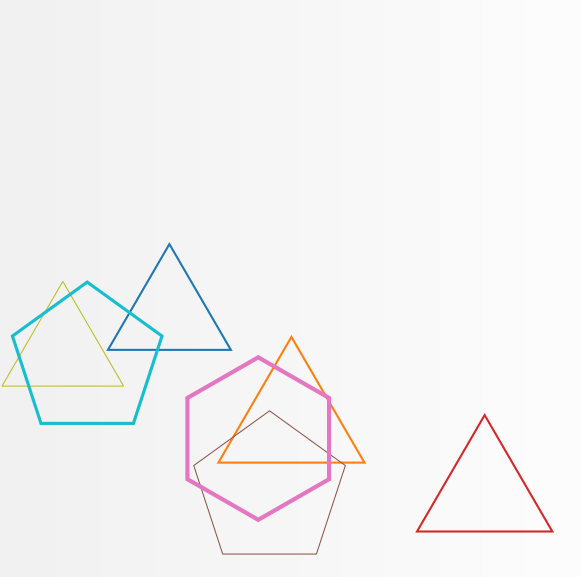[{"shape": "triangle", "thickness": 1, "radius": 0.61, "center": [0.291, 0.454]}, {"shape": "triangle", "thickness": 1, "radius": 0.73, "center": [0.501, 0.271]}, {"shape": "triangle", "thickness": 1, "radius": 0.67, "center": [0.834, 0.146]}, {"shape": "pentagon", "thickness": 0.5, "radius": 0.69, "center": [0.464, 0.151]}, {"shape": "hexagon", "thickness": 2, "radius": 0.7, "center": [0.444, 0.24]}, {"shape": "triangle", "thickness": 0.5, "radius": 0.6, "center": [0.108, 0.391]}, {"shape": "pentagon", "thickness": 1.5, "radius": 0.68, "center": [0.15, 0.375]}]